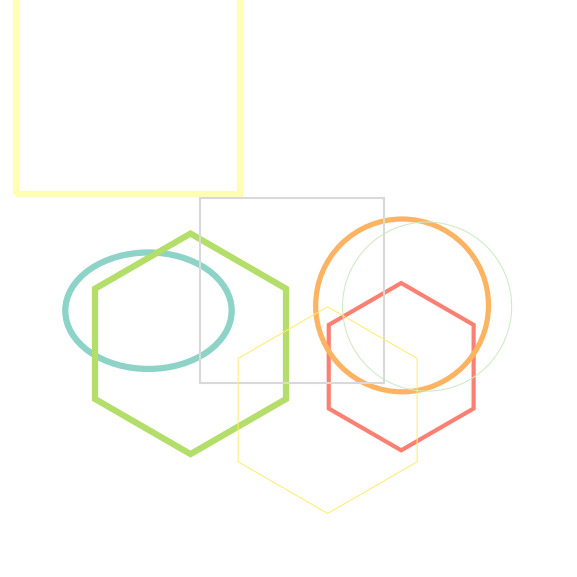[{"shape": "oval", "thickness": 3, "radius": 0.72, "center": [0.257, 0.461]}, {"shape": "square", "thickness": 3, "radius": 0.97, "center": [0.221, 0.858]}, {"shape": "hexagon", "thickness": 2, "radius": 0.72, "center": [0.695, 0.364]}, {"shape": "circle", "thickness": 2.5, "radius": 0.75, "center": [0.696, 0.47]}, {"shape": "hexagon", "thickness": 3, "radius": 0.95, "center": [0.33, 0.404]}, {"shape": "square", "thickness": 1, "radius": 0.8, "center": [0.506, 0.496]}, {"shape": "circle", "thickness": 0.5, "radius": 0.73, "center": [0.74, 0.468]}, {"shape": "hexagon", "thickness": 0.5, "radius": 0.89, "center": [0.567, 0.289]}]